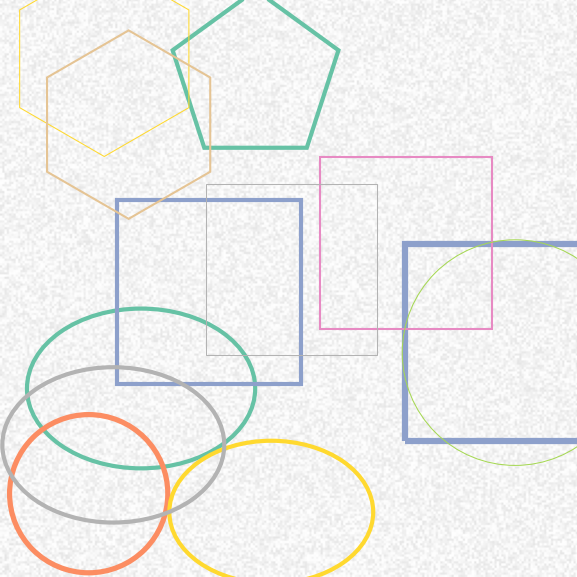[{"shape": "oval", "thickness": 2, "radius": 0.99, "center": [0.244, 0.326]}, {"shape": "pentagon", "thickness": 2, "radius": 0.75, "center": [0.442, 0.865]}, {"shape": "circle", "thickness": 2.5, "radius": 0.68, "center": [0.154, 0.144]}, {"shape": "square", "thickness": 3, "radius": 0.85, "center": [0.872, 0.406]}, {"shape": "square", "thickness": 2, "radius": 0.79, "center": [0.362, 0.493]}, {"shape": "square", "thickness": 1, "radius": 0.74, "center": [0.703, 0.578]}, {"shape": "circle", "thickness": 0.5, "radius": 0.98, "center": [0.892, 0.389]}, {"shape": "oval", "thickness": 2, "radius": 0.88, "center": [0.47, 0.112]}, {"shape": "hexagon", "thickness": 0.5, "radius": 0.85, "center": [0.181, 0.897]}, {"shape": "hexagon", "thickness": 1, "radius": 0.82, "center": [0.223, 0.783]}, {"shape": "square", "thickness": 0.5, "radius": 0.74, "center": [0.505, 0.532]}, {"shape": "oval", "thickness": 2, "radius": 0.96, "center": [0.196, 0.229]}]